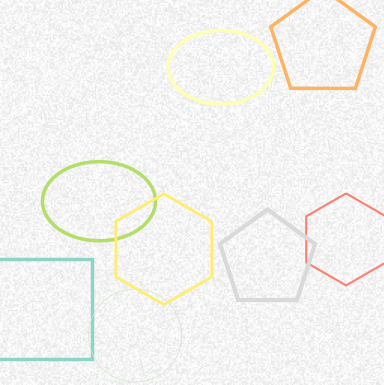[{"shape": "square", "thickness": 2.5, "radius": 0.65, "center": [0.109, 0.197]}, {"shape": "oval", "thickness": 2.5, "radius": 0.68, "center": [0.574, 0.825]}, {"shape": "hexagon", "thickness": 1.5, "radius": 0.6, "center": [0.899, 0.378]}, {"shape": "pentagon", "thickness": 2.5, "radius": 0.71, "center": [0.839, 0.886]}, {"shape": "oval", "thickness": 2.5, "radius": 0.73, "center": [0.257, 0.477]}, {"shape": "pentagon", "thickness": 3, "radius": 0.65, "center": [0.695, 0.326]}, {"shape": "circle", "thickness": 0.5, "radius": 0.6, "center": [0.351, 0.129]}, {"shape": "hexagon", "thickness": 2, "radius": 0.72, "center": [0.426, 0.353]}]